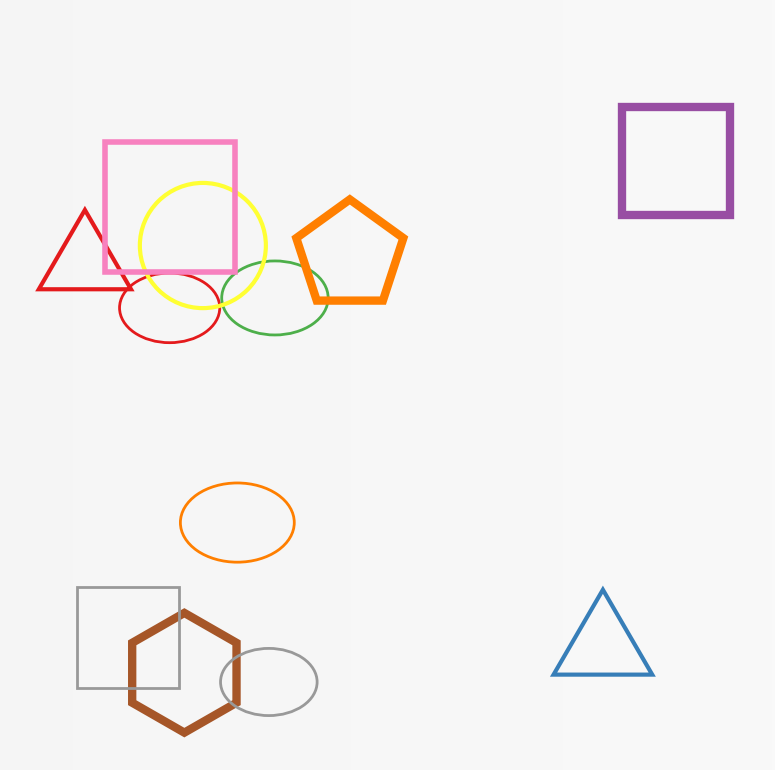[{"shape": "triangle", "thickness": 1.5, "radius": 0.34, "center": [0.11, 0.659]}, {"shape": "oval", "thickness": 1, "radius": 0.32, "center": [0.219, 0.6]}, {"shape": "triangle", "thickness": 1.5, "radius": 0.37, "center": [0.778, 0.161]}, {"shape": "oval", "thickness": 1, "radius": 0.34, "center": [0.355, 0.613]}, {"shape": "square", "thickness": 3, "radius": 0.35, "center": [0.872, 0.791]}, {"shape": "oval", "thickness": 1, "radius": 0.37, "center": [0.306, 0.321]}, {"shape": "pentagon", "thickness": 3, "radius": 0.36, "center": [0.451, 0.668]}, {"shape": "circle", "thickness": 1.5, "radius": 0.41, "center": [0.262, 0.681]}, {"shape": "hexagon", "thickness": 3, "radius": 0.39, "center": [0.238, 0.126]}, {"shape": "square", "thickness": 2, "radius": 0.42, "center": [0.219, 0.732]}, {"shape": "square", "thickness": 1, "radius": 0.33, "center": [0.165, 0.172]}, {"shape": "oval", "thickness": 1, "radius": 0.31, "center": [0.347, 0.114]}]